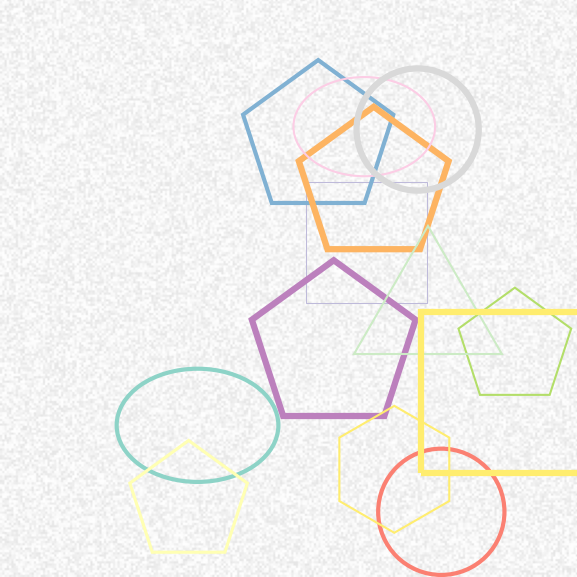[{"shape": "oval", "thickness": 2, "radius": 0.7, "center": [0.342, 0.263]}, {"shape": "pentagon", "thickness": 1.5, "radius": 0.53, "center": [0.327, 0.129]}, {"shape": "square", "thickness": 0.5, "radius": 0.53, "center": [0.635, 0.579]}, {"shape": "circle", "thickness": 2, "radius": 0.55, "center": [0.764, 0.113]}, {"shape": "pentagon", "thickness": 2, "radius": 0.68, "center": [0.551, 0.758]}, {"shape": "pentagon", "thickness": 3, "radius": 0.68, "center": [0.647, 0.678]}, {"shape": "pentagon", "thickness": 1, "radius": 0.51, "center": [0.892, 0.398]}, {"shape": "oval", "thickness": 1, "radius": 0.61, "center": [0.631, 0.78]}, {"shape": "circle", "thickness": 3, "radius": 0.53, "center": [0.723, 0.775]}, {"shape": "pentagon", "thickness": 3, "radius": 0.75, "center": [0.578, 0.399]}, {"shape": "triangle", "thickness": 1, "radius": 0.74, "center": [0.741, 0.46]}, {"shape": "hexagon", "thickness": 1, "radius": 0.55, "center": [0.683, 0.186]}, {"shape": "square", "thickness": 3, "radius": 0.7, "center": [0.869, 0.32]}]